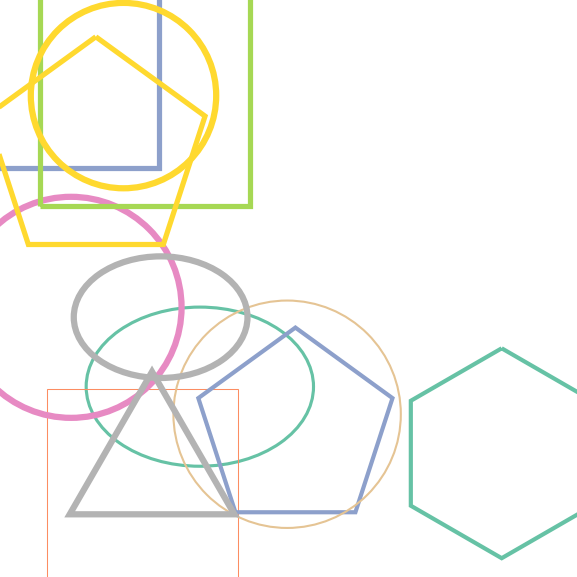[{"shape": "hexagon", "thickness": 2, "radius": 0.91, "center": [0.869, 0.214]}, {"shape": "oval", "thickness": 1.5, "radius": 0.98, "center": [0.346, 0.33]}, {"shape": "square", "thickness": 0.5, "radius": 0.83, "center": [0.247, 0.16]}, {"shape": "square", "thickness": 2.5, "radius": 0.74, "center": [0.128, 0.856]}, {"shape": "pentagon", "thickness": 2, "radius": 0.88, "center": [0.512, 0.255]}, {"shape": "circle", "thickness": 3, "radius": 0.96, "center": [0.123, 0.467]}, {"shape": "square", "thickness": 2.5, "radius": 0.91, "center": [0.251, 0.824]}, {"shape": "circle", "thickness": 3, "radius": 0.8, "center": [0.214, 0.834]}, {"shape": "pentagon", "thickness": 2.5, "radius": 0.99, "center": [0.166, 0.737]}, {"shape": "circle", "thickness": 1, "radius": 0.98, "center": [0.497, 0.282]}, {"shape": "oval", "thickness": 3, "radius": 0.75, "center": [0.278, 0.45]}, {"shape": "triangle", "thickness": 3, "radius": 0.82, "center": [0.263, 0.191]}]